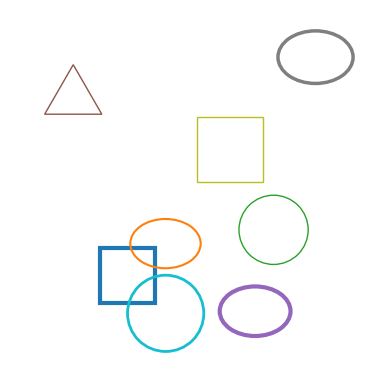[{"shape": "square", "thickness": 3, "radius": 0.36, "center": [0.331, 0.284]}, {"shape": "oval", "thickness": 1.5, "radius": 0.46, "center": [0.43, 0.367]}, {"shape": "circle", "thickness": 1, "radius": 0.45, "center": [0.711, 0.403]}, {"shape": "oval", "thickness": 3, "radius": 0.46, "center": [0.663, 0.192]}, {"shape": "triangle", "thickness": 1, "radius": 0.43, "center": [0.19, 0.746]}, {"shape": "oval", "thickness": 2.5, "radius": 0.49, "center": [0.82, 0.852]}, {"shape": "square", "thickness": 1, "radius": 0.42, "center": [0.597, 0.612]}, {"shape": "circle", "thickness": 2, "radius": 0.5, "center": [0.43, 0.186]}]